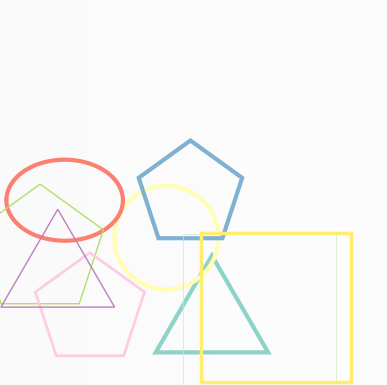[{"shape": "triangle", "thickness": 3, "radius": 0.84, "center": [0.547, 0.168]}, {"shape": "circle", "thickness": 3, "radius": 0.67, "center": [0.429, 0.383]}, {"shape": "oval", "thickness": 3, "radius": 0.75, "center": [0.167, 0.48]}, {"shape": "pentagon", "thickness": 3, "radius": 0.7, "center": [0.491, 0.495]}, {"shape": "pentagon", "thickness": 1, "radius": 0.86, "center": [0.104, 0.35]}, {"shape": "pentagon", "thickness": 2, "radius": 0.74, "center": [0.232, 0.196]}, {"shape": "triangle", "thickness": 1, "radius": 0.85, "center": [0.149, 0.287]}, {"shape": "square", "thickness": 0.5, "radius": 0.99, "center": [0.669, 0.194]}, {"shape": "square", "thickness": 2.5, "radius": 0.97, "center": [0.712, 0.2]}]